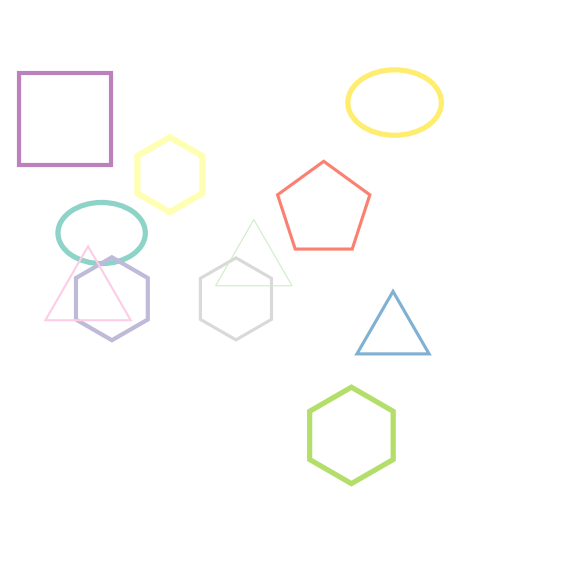[{"shape": "oval", "thickness": 2.5, "radius": 0.38, "center": [0.176, 0.596]}, {"shape": "hexagon", "thickness": 3, "radius": 0.32, "center": [0.294, 0.697]}, {"shape": "hexagon", "thickness": 2, "radius": 0.36, "center": [0.194, 0.482]}, {"shape": "pentagon", "thickness": 1.5, "radius": 0.42, "center": [0.561, 0.636]}, {"shape": "triangle", "thickness": 1.5, "radius": 0.36, "center": [0.681, 0.422]}, {"shape": "hexagon", "thickness": 2.5, "radius": 0.42, "center": [0.609, 0.245]}, {"shape": "triangle", "thickness": 1, "radius": 0.43, "center": [0.152, 0.487]}, {"shape": "hexagon", "thickness": 1.5, "radius": 0.36, "center": [0.409, 0.482]}, {"shape": "square", "thickness": 2, "radius": 0.4, "center": [0.113, 0.794]}, {"shape": "triangle", "thickness": 0.5, "radius": 0.38, "center": [0.44, 0.542]}, {"shape": "oval", "thickness": 2.5, "radius": 0.4, "center": [0.683, 0.822]}]